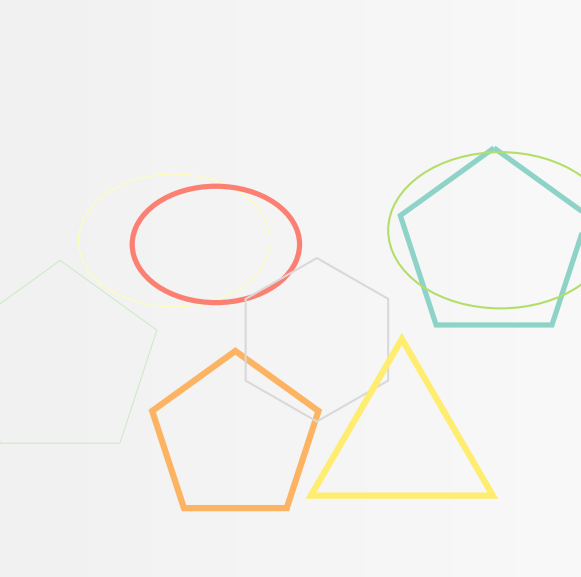[{"shape": "pentagon", "thickness": 2.5, "radius": 0.85, "center": [0.85, 0.574]}, {"shape": "oval", "thickness": 0.5, "radius": 0.82, "center": [0.299, 0.583]}, {"shape": "oval", "thickness": 2.5, "radius": 0.72, "center": [0.371, 0.576]}, {"shape": "pentagon", "thickness": 3, "radius": 0.75, "center": [0.405, 0.241]}, {"shape": "oval", "thickness": 1, "radius": 0.97, "center": [0.861, 0.6]}, {"shape": "hexagon", "thickness": 1, "radius": 0.71, "center": [0.545, 0.411]}, {"shape": "pentagon", "thickness": 0.5, "radius": 0.87, "center": [0.103, 0.373]}, {"shape": "triangle", "thickness": 3, "radius": 0.9, "center": [0.691, 0.231]}]